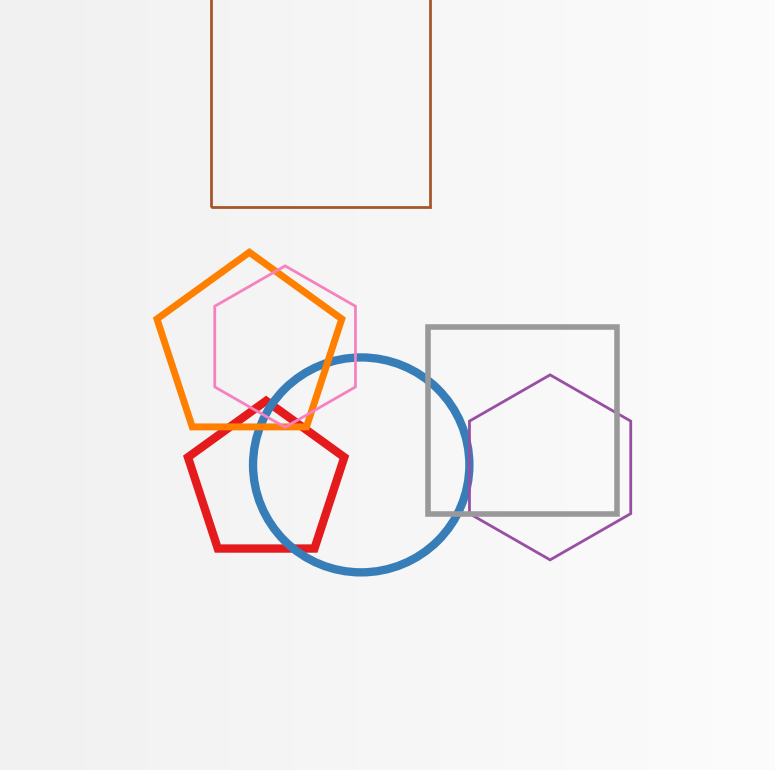[{"shape": "pentagon", "thickness": 3, "radius": 0.53, "center": [0.343, 0.373]}, {"shape": "circle", "thickness": 3, "radius": 0.7, "center": [0.466, 0.396]}, {"shape": "hexagon", "thickness": 1, "radius": 0.6, "center": [0.71, 0.393]}, {"shape": "pentagon", "thickness": 2.5, "radius": 0.63, "center": [0.322, 0.547]}, {"shape": "square", "thickness": 1, "radius": 0.71, "center": [0.414, 0.873]}, {"shape": "hexagon", "thickness": 1, "radius": 0.52, "center": [0.368, 0.55]}, {"shape": "square", "thickness": 2, "radius": 0.61, "center": [0.674, 0.454]}]